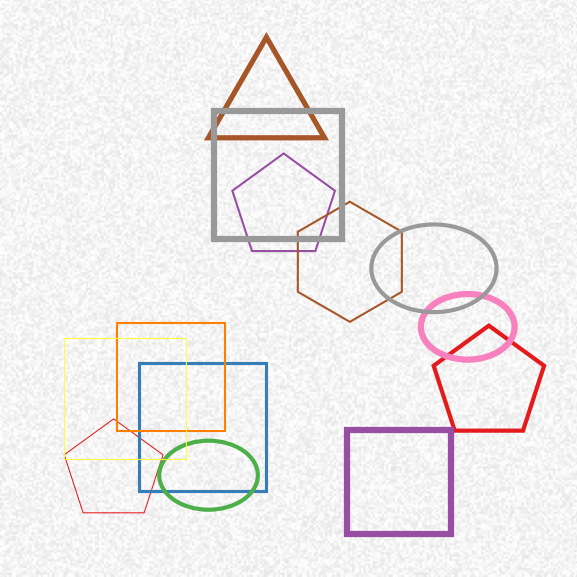[{"shape": "pentagon", "thickness": 2, "radius": 0.5, "center": [0.847, 0.335]}, {"shape": "pentagon", "thickness": 0.5, "radius": 0.45, "center": [0.197, 0.184]}, {"shape": "square", "thickness": 1.5, "radius": 0.55, "center": [0.35, 0.26]}, {"shape": "oval", "thickness": 2, "radius": 0.43, "center": [0.361, 0.176]}, {"shape": "square", "thickness": 3, "radius": 0.45, "center": [0.69, 0.164]}, {"shape": "pentagon", "thickness": 1, "radius": 0.47, "center": [0.491, 0.64]}, {"shape": "square", "thickness": 1, "radius": 0.47, "center": [0.295, 0.347]}, {"shape": "square", "thickness": 0.5, "radius": 0.53, "center": [0.217, 0.309]}, {"shape": "hexagon", "thickness": 1, "radius": 0.52, "center": [0.606, 0.546]}, {"shape": "triangle", "thickness": 2.5, "radius": 0.58, "center": [0.461, 0.819]}, {"shape": "oval", "thickness": 3, "radius": 0.41, "center": [0.81, 0.433]}, {"shape": "oval", "thickness": 2, "radius": 0.54, "center": [0.751, 0.535]}, {"shape": "square", "thickness": 3, "radius": 0.56, "center": [0.482, 0.696]}]